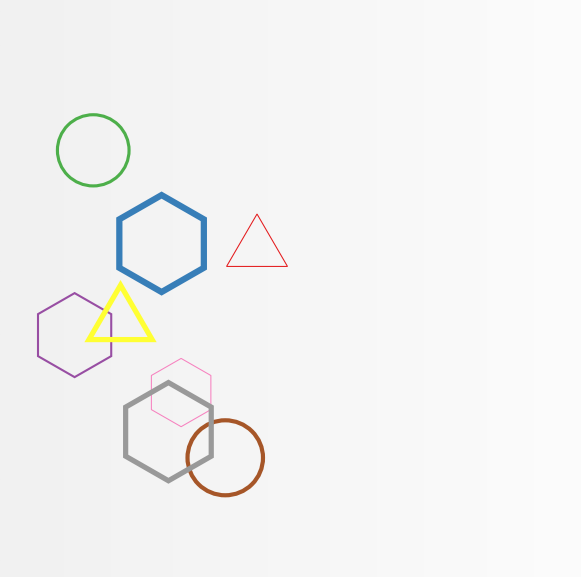[{"shape": "triangle", "thickness": 0.5, "radius": 0.3, "center": [0.442, 0.568]}, {"shape": "hexagon", "thickness": 3, "radius": 0.42, "center": [0.278, 0.577]}, {"shape": "circle", "thickness": 1.5, "radius": 0.31, "center": [0.16, 0.739]}, {"shape": "hexagon", "thickness": 1, "radius": 0.36, "center": [0.128, 0.419]}, {"shape": "triangle", "thickness": 2.5, "radius": 0.31, "center": [0.207, 0.443]}, {"shape": "circle", "thickness": 2, "radius": 0.32, "center": [0.388, 0.206]}, {"shape": "hexagon", "thickness": 0.5, "radius": 0.3, "center": [0.312, 0.319]}, {"shape": "hexagon", "thickness": 2.5, "radius": 0.43, "center": [0.29, 0.252]}]